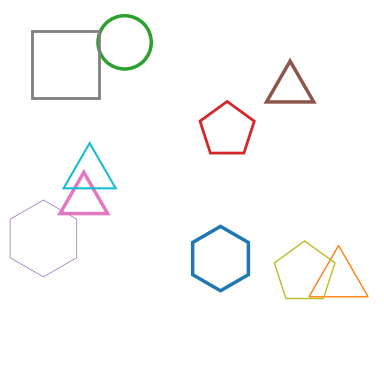[{"shape": "hexagon", "thickness": 2.5, "radius": 0.42, "center": [0.573, 0.328]}, {"shape": "triangle", "thickness": 1, "radius": 0.44, "center": [0.879, 0.274]}, {"shape": "circle", "thickness": 2.5, "radius": 0.35, "center": [0.324, 0.89]}, {"shape": "pentagon", "thickness": 2, "radius": 0.37, "center": [0.59, 0.662]}, {"shape": "hexagon", "thickness": 0.5, "radius": 0.5, "center": [0.113, 0.381]}, {"shape": "triangle", "thickness": 2.5, "radius": 0.35, "center": [0.754, 0.771]}, {"shape": "triangle", "thickness": 2.5, "radius": 0.36, "center": [0.218, 0.481]}, {"shape": "square", "thickness": 2, "radius": 0.44, "center": [0.169, 0.832]}, {"shape": "pentagon", "thickness": 1, "radius": 0.41, "center": [0.791, 0.291]}, {"shape": "triangle", "thickness": 1.5, "radius": 0.39, "center": [0.233, 0.55]}]